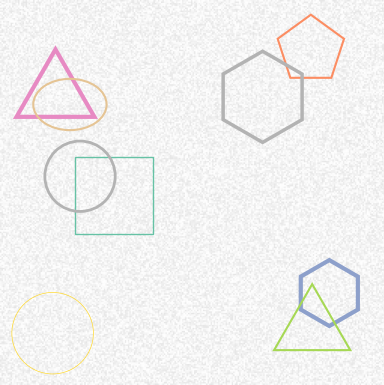[{"shape": "square", "thickness": 1, "radius": 0.5, "center": [0.296, 0.492]}, {"shape": "pentagon", "thickness": 1.5, "radius": 0.45, "center": [0.807, 0.871]}, {"shape": "hexagon", "thickness": 3, "radius": 0.43, "center": [0.855, 0.239]}, {"shape": "triangle", "thickness": 3, "radius": 0.58, "center": [0.144, 0.755]}, {"shape": "triangle", "thickness": 1.5, "radius": 0.57, "center": [0.811, 0.148]}, {"shape": "circle", "thickness": 0.5, "radius": 0.53, "center": [0.137, 0.135]}, {"shape": "oval", "thickness": 1.5, "radius": 0.48, "center": [0.182, 0.729]}, {"shape": "circle", "thickness": 2, "radius": 0.46, "center": [0.208, 0.542]}, {"shape": "hexagon", "thickness": 2.5, "radius": 0.59, "center": [0.682, 0.749]}]